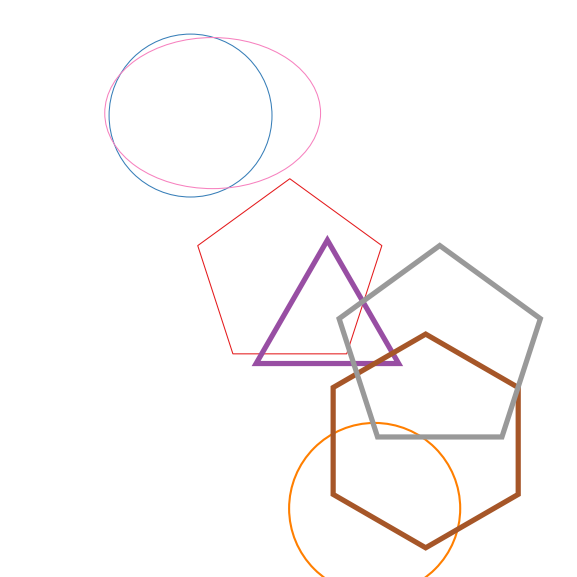[{"shape": "pentagon", "thickness": 0.5, "radius": 0.84, "center": [0.502, 0.522]}, {"shape": "circle", "thickness": 0.5, "radius": 0.71, "center": [0.33, 0.799]}, {"shape": "triangle", "thickness": 2.5, "radius": 0.71, "center": [0.567, 0.441]}, {"shape": "circle", "thickness": 1, "radius": 0.74, "center": [0.649, 0.119]}, {"shape": "hexagon", "thickness": 2.5, "radius": 0.93, "center": [0.737, 0.236]}, {"shape": "oval", "thickness": 0.5, "radius": 0.93, "center": [0.368, 0.803]}, {"shape": "pentagon", "thickness": 2.5, "radius": 0.92, "center": [0.761, 0.391]}]